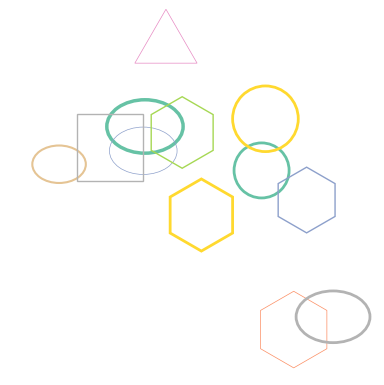[{"shape": "circle", "thickness": 2, "radius": 0.36, "center": [0.679, 0.557]}, {"shape": "oval", "thickness": 2.5, "radius": 0.5, "center": [0.377, 0.672]}, {"shape": "hexagon", "thickness": 0.5, "radius": 0.5, "center": [0.763, 0.144]}, {"shape": "oval", "thickness": 0.5, "radius": 0.44, "center": [0.372, 0.608]}, {"shape": "hexagon", "thickness": 1, "radius": 0.43, "center": [0.796, 0.48]}, {"shape": "triangle", "thickness": 0.5, "radius": 0.47, "center": [0.431, 0.883]}, {"shape": "hexagon", "thickness": 1, "radius": 0.46, "center": [0.473, 0.656]}, {"shape": "circle", "thickness": 2, "radius": 0.43, "center": [0.689, 0.691]}, {"shape": "hexagon", "thickness": 2, "radius": 0.47, "center": [0.523, 0.442]}, {"shape": "oval", "thickness": 1.5, "radius": 0.35, "center": [0.153, 0.573]}, {"shape": "square", "thickness": 1, "radius": 0.43, "center": [0.285, 0.617]}, {"shape": "oval", "thickness": 2, "radius": 0.48, "center": [0.865, 0.177]}]